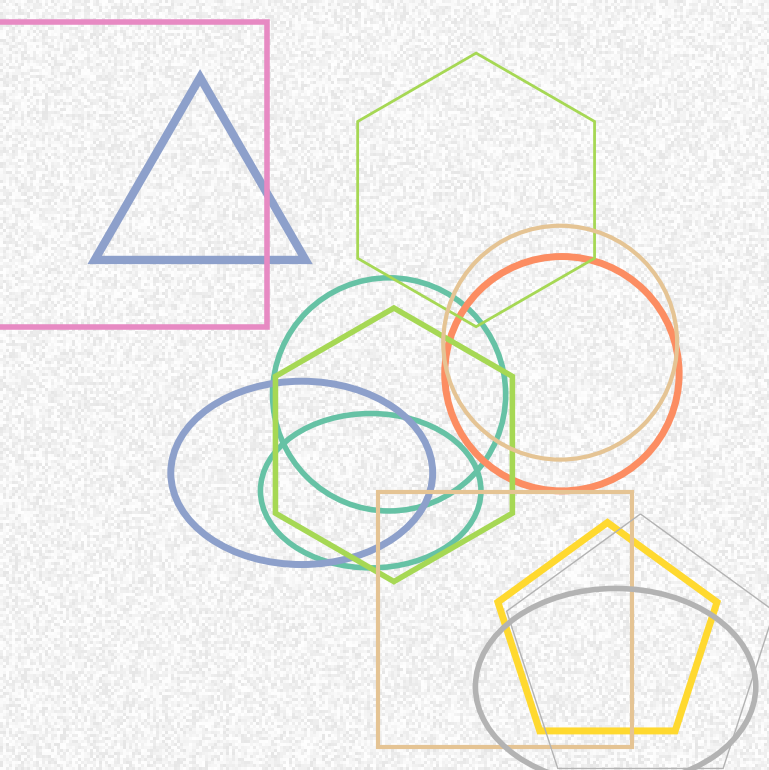[{"shape": "circle", "thickness": 2, "radius": 0.76, "center": [0.505, 0.488]}, {"shape": "oval", "thickness": 2, "radius": 0.72, "center": [0.481, 0.363]}, {"shape": "circle", "thickness": 2.5, "radius": 0.76, "center": [0.73, 0.515]}, {"shape": "triangle", "thickness": 3, "radius": 0.79, "center": [0.26, 0.741]}, {"shape": "oval", "thickness": 2.5, "radius": 0.85, "center": [0.392, 0.386]}, {"shape": "square", "thickness": 2, "radius": 0.99, "center": [0.148, 0.774]}, {"shape": "hexagon", "thickness": 1, "radius": 0.89, "center": [0.618, 0.753]}, {"shape": "hexagon", "thickness": 2, "radius": 0.89, "center": [0.512, 0.422]}, {"shape": "pentagon", "thickness": 2.5, "radius": 0.75, "center": [0.789, 0.172]}, {"shape": "circle", "thickness": 1.5, "radius": 0.76, "center": [0.728, 0.555]}, {"shape": "square", "thickness": 1.5, "radius": 0.83, "center": [0.656, 0.196]}, {"shape": "pentagon", "thickness": 0.5, "radius": 0.91, "center": [0.832, 0.15]}, {"shape": "oval", "thickness": 2, "radius": 0.91, "center": [0.799, 0.108]}]